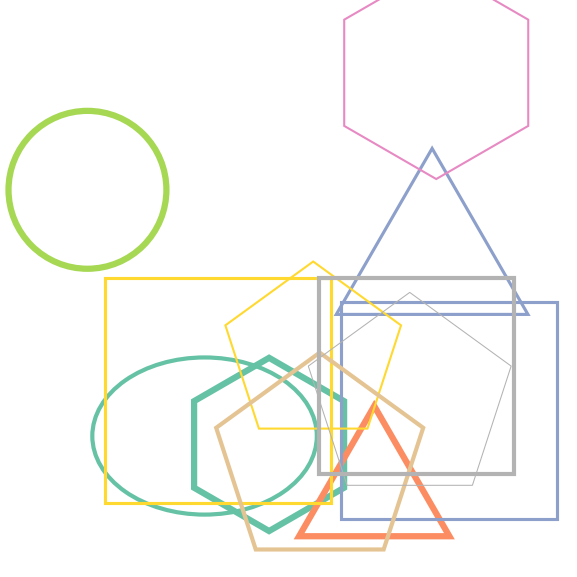[{"shape": "hexagon", "thickness": 3, "radius": 0.75, "center": [0.466, 0.23]}, {"shape": "oval", "thickness": 2, "radius": 0.97, "center": [0.354, 0.244]}, {"shape": "triangle", "thickness": 3, "radius": 0.75, "center": [0.648, 0.146]}, {"shape": "triangle", "thickness": 1.5, "radius": 0.96, "center": [0.748, 0.551]}, {"shape": "square", "thickness": 1.5, "radius": 0.94, "center": [0.778, 0.288]}, {"shape": "hexagon", "thickness": 1, "radius": 0.92, "center": [0.755, 0.873]}, {"shape": "circle", "thickness": 3, "radius": 0.68, "center": [0.151, 0.67]}, {"shape": "square", "thickness": 1.5, "radius": 0.98, "center": [0.378, 0.323]}, {"shape": "pentagon", "thickness": 1, "radius": 0.8, "center": [0.542, 0.386]}, {"shape": "pentagon", "thickness": 2, "radius": 0.94, "center": [0.554, 0.2]}, {"shape": "square", "thickness": 2, "radius": 0.85, "center": [0.722, 0.348]}, {"shape": "pentagon", "thickness": 0.5, "radius": 0.92, "center": [0.709, 0.308]}]